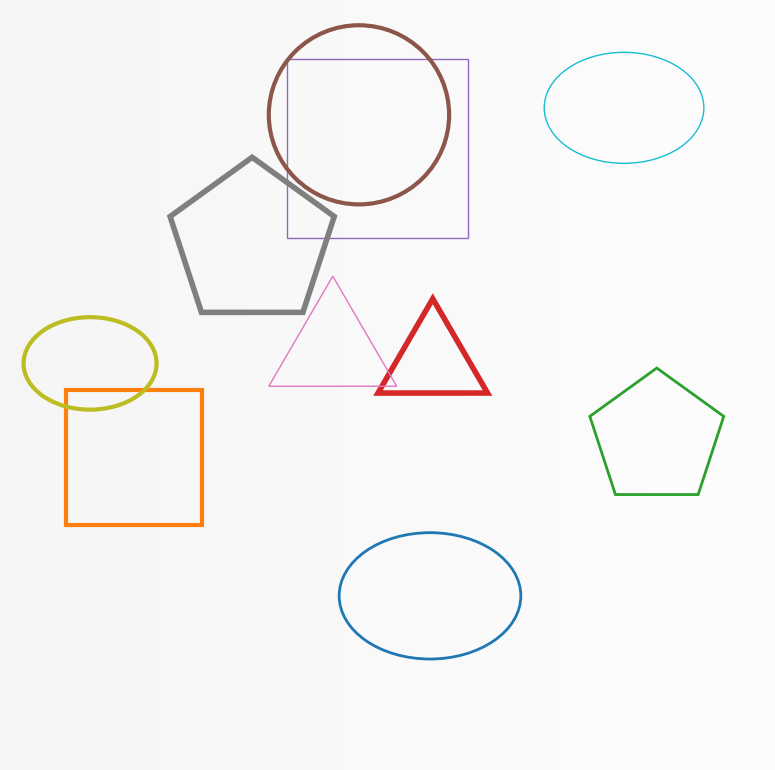[{"shape": "oval", "thickness": 1, "radius": 0.59, "center": [0.555, 0.226]}, {"shape": "square", "thickness": 1.5, "radius": 0.44, "center": [0.173, 0.406]}, {"shape": "pentagon", "thickness": 1, "radius": 0.45, "center": [0.847, 0.431]}, {"shape": "triangle", "thickness": 2, "radius": 0.41, "center": [0.558, 0.53]}, {"shape": "square", "thickness": 0.5, "radius": 0.58, "center": [0.487, 0.807]}, {"shape": "circle", "thickness": 1.5, "radius": 0.58, "center": [0.463, 0.851]}, {"shape": "triangle", "thickness": 0.5, "radius": 0.48, "center": [0.429, 0.546]}, {"shape": "pentagon", "thickness": 2, "radius": 0.56, "center": [0.325, 0.684]}, {"shape": "oval", "thickness": 1.5, "radius": 0.43, "center": [0.116, 0.528]}, {"shape": "oval", "thickness": 0.5, "radius": 0.52, "center": [0.805, 0.86]}]